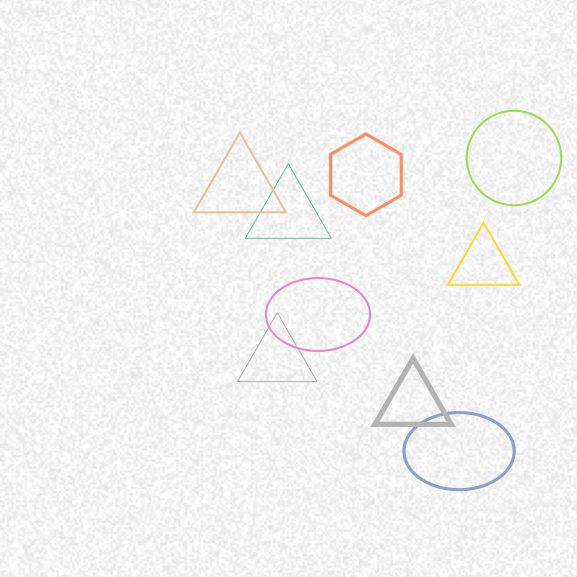[{"shape": "triangle", "thickness": 0.5, "radius": 0.43, "center": [0.499, 0.629]}, {"shape": "hexagon", "thickness": 1.5, "radius": 0.35, "center": [0.634, 0.696]}, {"shape": "oval", "thickness": 1.5, "radius": 0.48, "center": [0.795, 0.218]}, {"shape": "oval", "thickness": 1, "radius": 0.45, "center": [0.551, 0.455]}, {"shape": "circle", "thickness": 1, "radius": 0.41, "center": [0.89, 0.726]}, {"shape": "triangle", "thickness": 1, "radius": 0.36, "center": [0.837, 0.542]}, {"shape": "triangle", "thickness": 1, "radius": 0.46, "center": [0.415, 0.677]}, {"shape": "triangle", "thickness": 2.5, "radius": 0.38, "center": [0.715, 0.302]}, {"shape": "triangle", "thickness": 0.5, "radius": 0.4, "center": [0.48, 0.378]}]